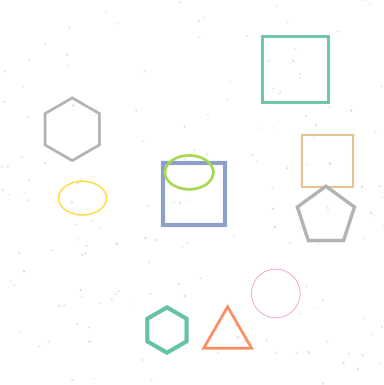[{"shape": "square", "thickness": 2, "radius": 0.43, "center": [0.767, 0.82]}, {"shape": "hexagon", "thickness": 3, "radius": 0.29, "center": [0.434, 0.143]}, {"shape": "triangle", "thickness": 2, "radius": 0.36, "center": [0.591, 0.131]}, {"shape": "square", "thickness": 3, "radius": 0.4, "center": [0.504, 0.497]}, {"shape": "circle", "thickness": 0.5, "radius": 0.32, "center": [0.716, 0.238]}, {"shape": "oval", "thickness": 2, "radius": 0.31, "center": [0.491, 0.552]}, {"shape": "oval", "thickness": 1, "radius": 0.31, "center": [0.214, 0.485]}, {"shape": "square", "thickness": 1.5, "radius": 0.33, "center": [0.851, 0.582]}, {"shape": "pentagon", "thickness": 2.5, "radius": 0.39, "center": [0.847, 0.438]}, {"shape": "hexagon", "thickness": 2, "radius": 0.41, "center": [0.188, 0.664]}]